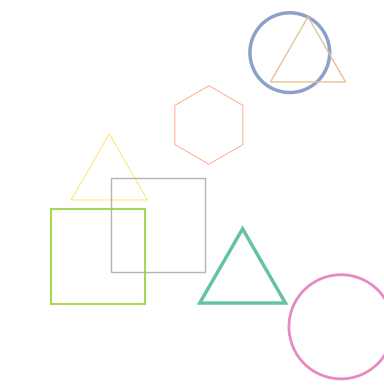[{"shape": "triangle", "thickness": 2.5, "radius": 0.64, "center": [0.63, 0.277]}, {"shape": "hexagon", "thickness": 0.5, "radius": 0.51, "center": [0.543, 0.675]}, {"shape": "circle", "thickness": 2.5, "radius": 0.52, "center": [0.753, 0.863]}, {"shape": "circle", "thickness": 2, "radius": 0.68, "center": [0.886, 0.151]}, {"shape": "square", "thickness": 1.5, "radius": 0.61, "center": [0.255, 0.334]}, {"shape": "triangle", "thickness": 0.5, "radius": 0.57, "center": [0.284, 0.538]}, {"shape": "triangle", "thickness": 1, "radius": 0.56, "center": [0.8, 0.844]}, {"shape": "square", "thickness": 1, "radius": 0.61, "center": [0.41, 0.416]}]